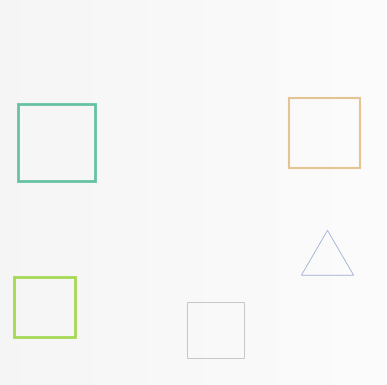[{"shape": "square", "thickness": 2, "radius": 0.5, "center": [0.147, 0.63]}, {"shape": "triangle", "thickness": 0.5, "radius": 0.39, "center": [0.845, 0.324]}, {"shape": "square", "thickness": 2, "radius": 0.39, "center": [0.115, 0.203]}, {"shape": "square", "thickness": 1.5, "radius": 0.46, "center": [0.838, 0.655]}, {"shape": "square", "thickness": 0.5, "radius": 0.37, "center": [0.556, 0.143]}]